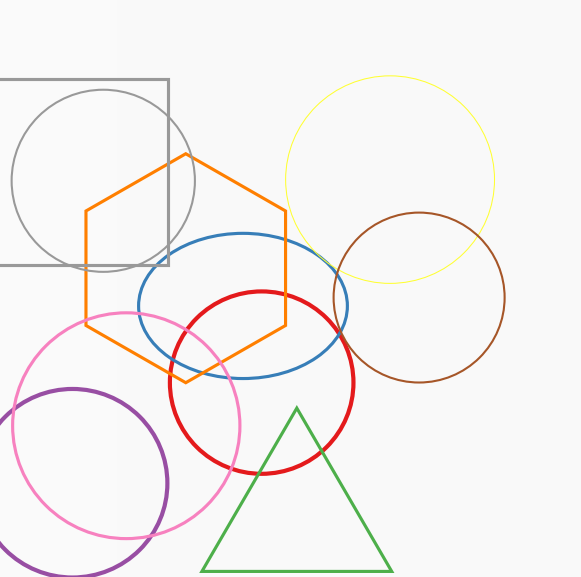[{"shape": "circle", "thickness": 2, "radius": 0.79, "center": [0.45, 0.337]}, {"shape": "oval", "thickness": 1.5, "radius": 0.9, "center": [0.418, 0.469]}, {"shape": "triangle", "thickness": 1.5, "radius": 0.94, "center": [0.511, 0.104]}, {"shape": "circle", "thickness": 2, "radius": 0.82, "center": [0.125, 0.162]}, {"shape": "hexagon", "thickness": 1.5, "radius": 0.99, "center": [0.32, 0.535]}, {"shape": "circle", "thickness": 0.5, "radius": 0.9, "center": [0.671, 0.688]}, {"shape": "circle", "thickness": 1, "radius": 0.74, "center": [0.721, 0.484]}, {"shape": "circle", "thickness": 1.5, "radius": 0.98, "center": [0.217, 0.262]}, {"shape": "circle", "thickness": 1, "radius": 0.79, "center": [0.178, 0.686]}, {"shape": "square", "thickness": 1.5, "radius": 0.81, "center": [0.129, 0.702]}]